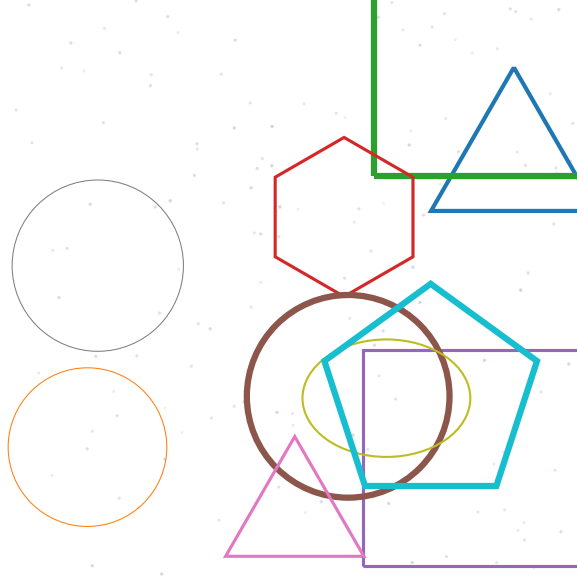[{"shape": "triangle", "thickness": 2, "radius": 0.83, "center": [0.89, 0.717]}, {"shape": "circle", "thickness": 0.5, "radius": 0.69, "center": [0.151, 0.225]}, {"shape": "square", "thickness": 3, "radius": 0.94, "center": [0.836, 0.882]}, {"shape": "hexagon", "thickness": 1.5, "radius": 0.69, "center": [0.596, 0.623]}, {"shape": "square", "thickness": 1.5, "radius": 0.93, "center": [0.815, 0.206]}, {"shape": "circle", "thickness": 3, "radius": 0.88, "center": [0.603, 0.313]}, {"shape": "triangle", "thickness": 1.5, "radius": 0.69, "center": [0.51, 0.105]}, {"shape": "circle", "thickness": 0.5, "radius": 0.74, "center": [0.169, 0.539]}, {"shape": "oval", "thickness": 1, "radius": 0.73, "center": [0.669, 0.31]}, {"shape": "pentagon", "thickness": 3, "radius": 0.97, "center": [0.746, 0.314]}]